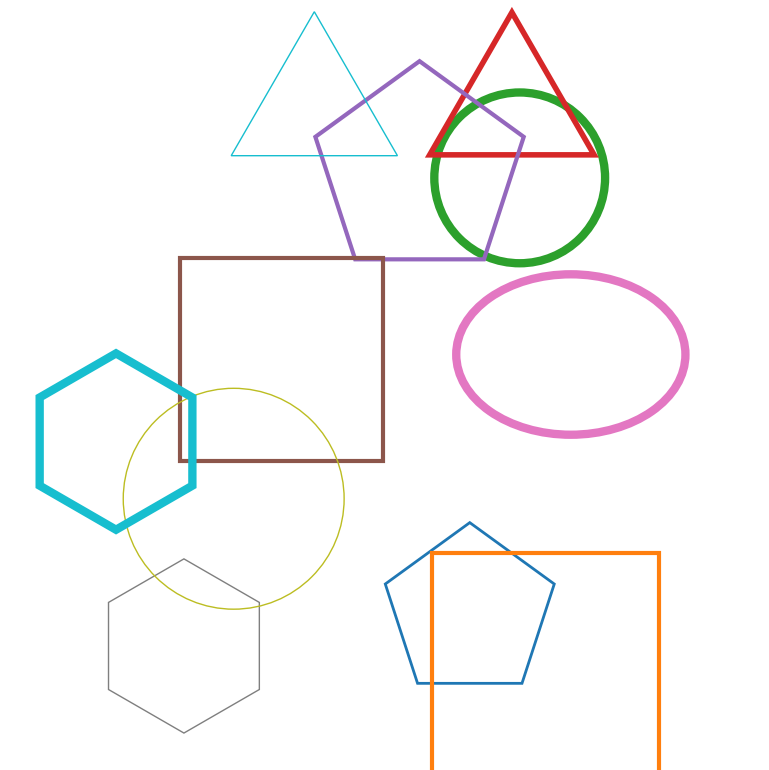[{"shape": "pentagon", "thickness": 1, "radius": 0.58, "center": [0.61, 0.206]}, {"shape": "square", "thickness": 1.5, "radius": 0.74, "center": [0.708, 0.135]}, {"shape": "circle", "thickness": 3, "radius": 0.55, "center": [0.675, 0.769]}, {"shape": "triangle", "thickness": 2, "radius": 0.62, "center": [0.665, 0.861]}, {"shape": "pentagon", "thickness": 1.5, "radius": 0.71, "center": [0.545, 0.778]}, {"shape": "square", "thickness": 1.5, "radius": 0.66, "center": [0.366, 0.534]}, {"shape": "oval", "thickness": 3, "radius": 0.74, "center": [0.741, 0.54]}, {"shape": "hexagon", "thickness": 0.5, "radius": 0.57, "center": [0.239, 0.161]}, {"shape": "circle", "thickness": 0.5, "radius": 0.72, "center": [0.303, 0.352]}, {"shape": "hexagon", "thickness": 3, "radius": 0.57, "center": [0.151, 0.427]}, {"shape": "triangle", "thickness": 0.5, "radius": 0.62, "center": [0.408, 0.86]}]